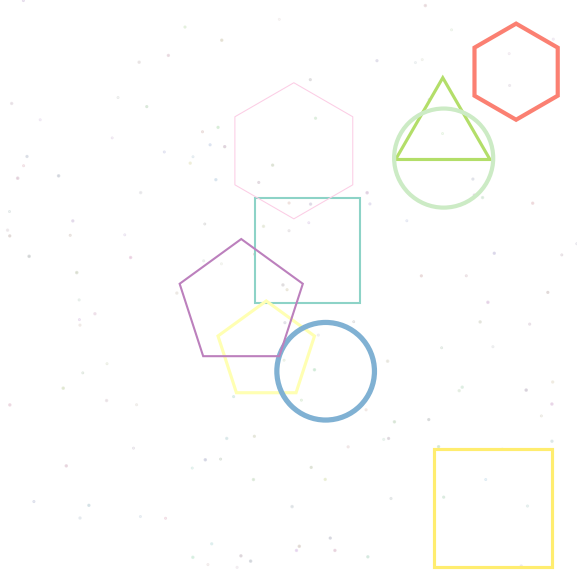[{"shape": "square", "thickness": 1, "radius": 0.45, "center": [0.533, 0.566]}, {"shape": "pentagon", "thickness": 1.5, "radius": 0.44, "center": [0.461, 0.39]}, {"shape": "hexagon", "thickness": 2, "radius": 0.42, "center": [0.894, 0.875]}, {"shape": "circle", "thickness": 2.5, "radius": 0.42, "center": [0.564, 0.356]}, {"shape": "triangle", "thickness": 1.5, "radius": 0.47, "center": [0.767, 0.77]}, {"shape": "hexagon", "thickness": 0.5, "radius": 0.59, "center": [0.509, 0.738]}, {"shape": "pentagon", "thickness": 1, "radius": 0.56, "center": [0.418, 0.473]}, {"shape": "circle", "thickness": 2, "radius": 0.43, "center": [0.768, 0.725]}, {"shape": "square", "thickness": 1.5, "radius": 0.51, "center": [0.854, 0.119]}]